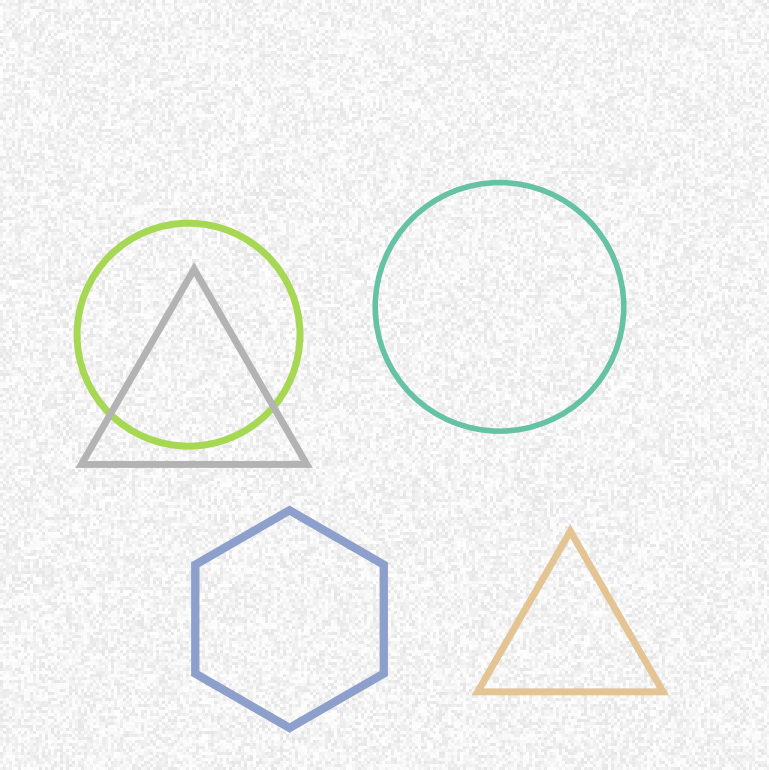[{"shape": "circle", "thickness": 2, "radius": 0.81, "center": [0.649, 0.601]}, {"shape": "hexagon", "thickness": 3, "radius": 0.71, "center": [0.376, 0.196]}, {"shape": "circle", "thickness": 2.5, "radius": 0.72, "center": [0.245, 0.565]}, {"shape": "triangle", "thickness": 2.5, "radius": 0.69, "center": [0.741, 0.171]}, {"shape": "triangle", "thickness": 2.5, "radius": 0.85, "center": [0.252, 0.481]}]